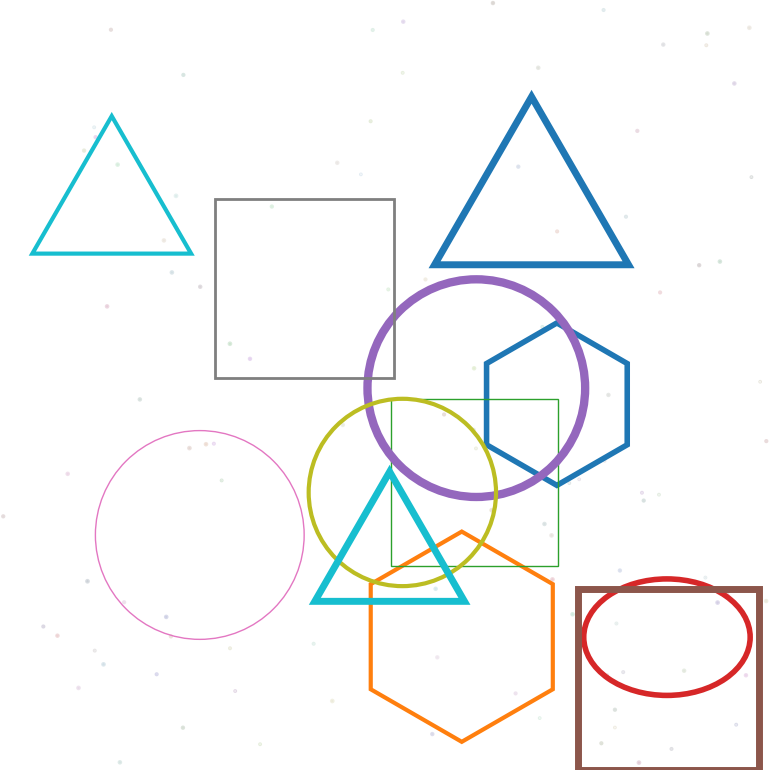[{"shape": "hexagon", "thickness": 2, "radius": 0.53, "center": [0.723, 0.475]}, {"shape": "triangle", "thickness": 2.5, "radius": 0.73, "center": [0.69, 0.729]}, {"shape": "hexagon", "thickness": 1.5, "radius": 0.68, "center": [0.6, 0.173]}, {"shape": "square", "thickness": 0.5, "radius": 0.54, "center": [0.617, 0.373]}, {"shape": "oval", "thickness": 2, "radius": 0.54, "center": [0.866, 0.173]}, {"shape": "circle", "thickness": 3, "radius": 0.71, "center": [0.619, 0.496]}, {"shape": "square", "thickness": 2.5, "radius": 0.59, "center": [0.868, 0.118]}, {"shape": "circle", "thickness": 0.5, "radius": 0.68, "center": [0.259, 0.305]}, {"shape": "square", "thickness": 1, "radius": 0.58, "center": [0.395, 0.626]}, {"shape": "circle", "thickness": 1.5, "radius": 0.61, "center": [0.523, 0.36]}, {"shape": "triangle", "thickness": 1.5, "radius": 0.6, "center": [0.145, 0.73]}, {"shape": "triangle", "thickness": 2.5, "radius": 0.56, "center": [0.506, 0.275]}]